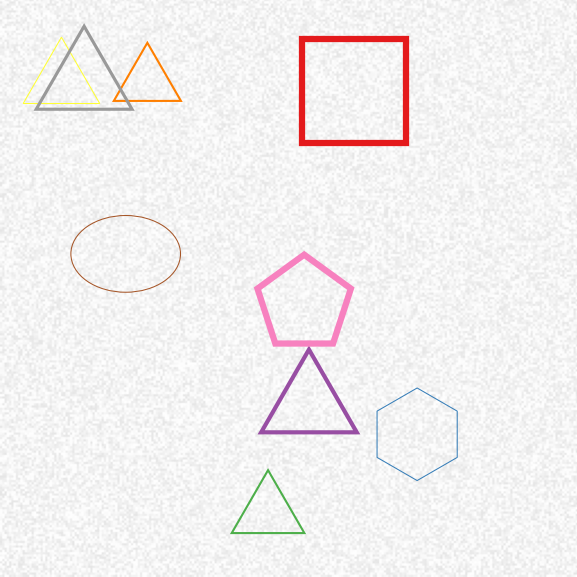[{"shape": "square", "thickness": 3, "radius": 0.45, "center": [0.613, 0.842]}, {"shape": "hexagon", "thickness": 0.5, "radius": 0.4, "center": [0.722, 0.247]}, {"shape": "triangle", "thickness": 1, "radius": 0.36, "center": [0.464, 0.112]}, {"shape": "triangle", "thickness": 2, "radius": 0.48, "center": [0.535, 0.298]}, {"shape": "triangle", "thickness": 1, "radius": 0.34, "center": [0.255, 0.858]}, {"shape": "triangle", "thickness": 0.5, "radius": 0.38, "center": [0.106, 0.858]}, {"shape": "oval", "thickness": 0.5, "radius": 0.47, "center": [0.218, 0.56]}, {"shape": "pentagon", "thickness": 3, "radius": 0.43, "center": [0.527, 0.473]}, {"shape": "triangle", "thickness": 1.5, "radius": 0.48, "center": [0.146, 0.858]}]